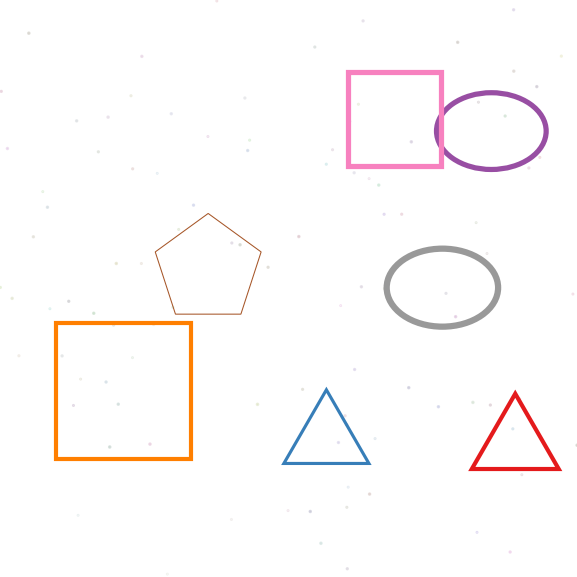[{"shape": "triangle", "thickness": 2, "radius": 0.43, "center": [0.892, 0.23]}, {"shape": "triangle", "thickness": 1.5, "radius": 0.43, "center": [0.565, 0.239]}, {"shape": "oval", "thickness": 2.5, "radius": 0.47, "center": [0.851, 0.772]}, {"shape": "square", "thickness": 2, "radius": 0.59, "center": [0.214, 0.322]}, {"shape": "pentagon", "thickness": 0.5, "radius": 0.48, "center": [0.36, 0.533]}, {"shape": "square", "thickness": 2.5, "radius": 0.41, "center": [0.683, 0.793]}, {"shape": "oval", "thickness": 3, "radius": 0.48, "center": [0.766, 0.501]}]